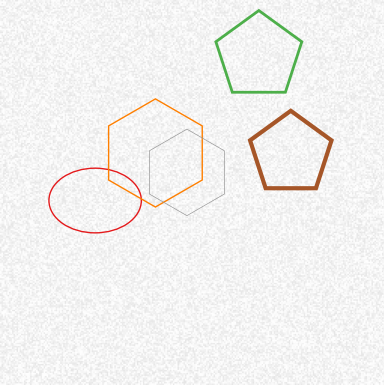[{"shape": "oval", "thickness": 1, "radius": 0.6, "center": [0.247, 0.479]}, {"shape": "pentagon", "thickness": 2, "radius": 0.59, "center": [0.672, 0.855]}, {"shape": "hexagon", "thickness": 1, "radius": 0.7, "center": [0.404, 0.603]}, {"shape": "pentagon", "thickness": 3, "radius": 0.56, "center": [0.755, 0.601]}, {"shape": "hexagon", "thickness": 0.5, "radius": 0.56, "center": [0.485, 0.552]}]